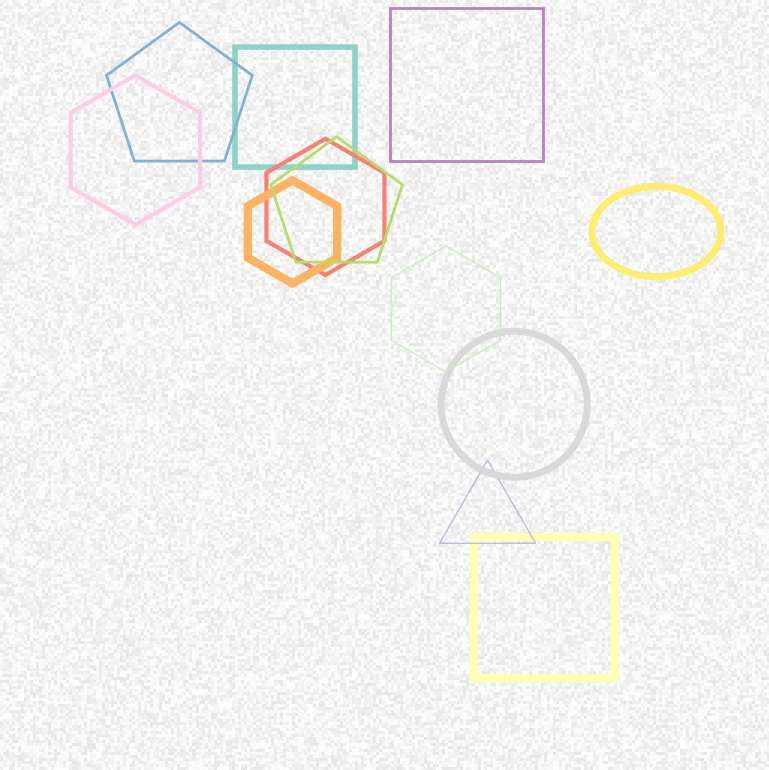[{"shape": "square", "thickness": 2, "radius": 0.39, "center": [0.384, 0.861]}, {"shape": "square", "thickness": 3, "radius": 0.46, "center": [0.708, 0.211]}, {"shape": "triangle", "thickness": 0.5, "radius": 0.36, "center": [0.633, 0.33]}, {"shape": "hexagon", "thickness": 1.5, "radius": 0.44, "center": [0.423, 0.731]}, {"shape": "pentagon", "thickness": 1, "radius": 0.5, "center": [0.233, 0.871]}, {"shape": "hexagon", "thickness": 3, "radius": 0.34, "center": [0.38, 0.699]}, {"shape": "pentagon", "thickness": 1, "radius": 0.45, "center": [0.437, 0.732]}, {"shape": "hexagon", "thickness": 1.5, "radius": 0.48, "center": [0.176, 0.805]}, {"shape": "circle", "thickness": 2.5, "radius": 0.47, "center": [0.668, 0.475]}, {"shape": "square", "thickness": 1, "radius": 0.49, "center": [0.606, 0.89]}, {"shape": "hexagon", "thickness": 0.5, "radius": 0.41, "center": [0.579, 0.599]}, {"shape": "oval", "thickness": 2.5, "radius": 0.42, "center": [0.853, 0.699]}]